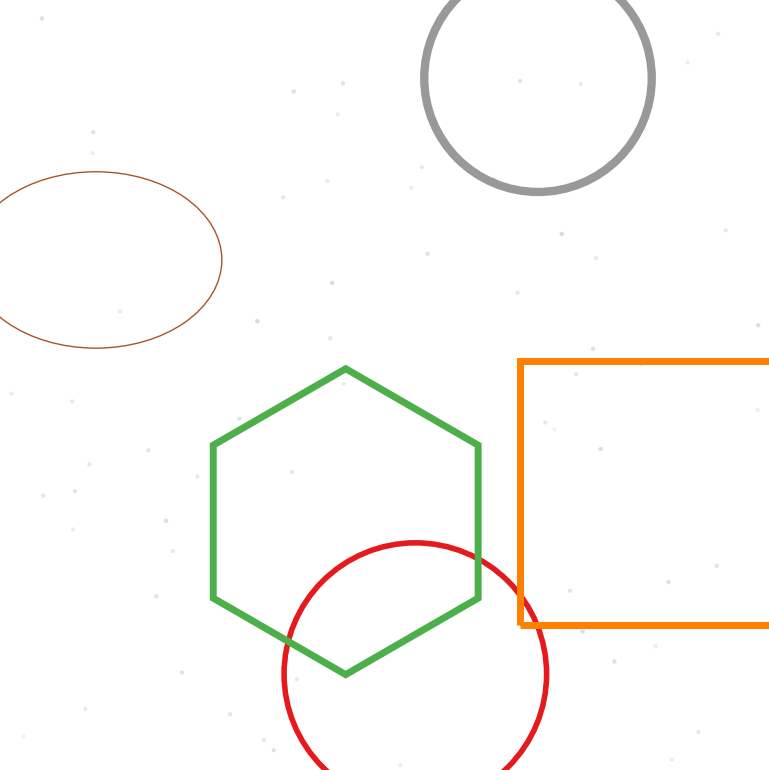[{"shape": "circle", "thickness": 2, "radius": 0.85, "center": [0.539, 0.125]}, {"shape": "hexagon", "thickness": 2.5, "radius": 0.99, "center": [0.449, 0.323]}, {"shape": "square", "thickness": 2.5, "radius": 0.86, "center": [0.847, 0.36]}, {"shape": "oval", "thickness": 0.5, "radius": 0.82, "center": [0.124, 0.662]}, {"shape": "circle", "thickness": 3, "radius": 0.74, "center": [0.699, 0.898]}]